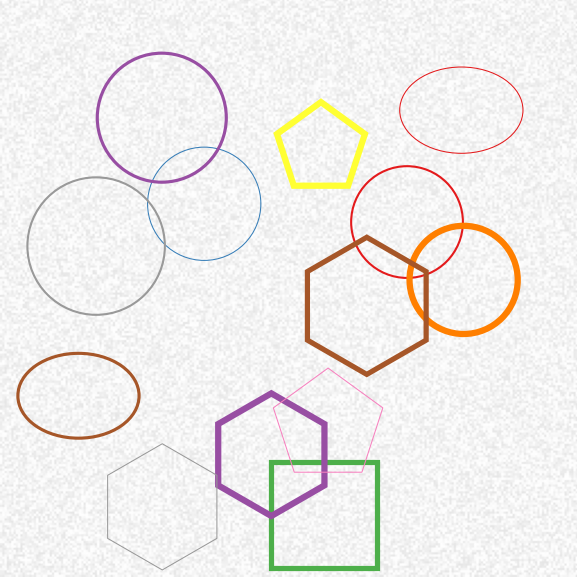[{"shape": "oval", "thickness": 0.5, "radius": 0.53, "center": [0.799, 0.808]}, {"shape": "circle", "thickness": 1, "radius": 0.48, "center": [0.705, 0.615]}, {"shape": "circle", "thickness": 0.5, "radius": 0.49, "center": [0.354, 0.646]}, {"shape": "square", "thickness": 2.5, "radius": 0.46, "center": [0.561, 0.107]}, {"shape": "hexagon", "thickness": 3, "radius": 0.53, "center": [0.47, 0.212]}, {"shape": "circle", "thickness": 1.5, "radius": 0.56, "center": [0.28, 0.795]}, {"shape": "circle", "thickness": 3, "radius": 0.47, "center": [0.803, 0.514]}, {"shape": "pentagon", "thickness": 3, "radius": 0.4, "center": [0.556, 0.742]}, {"shape": "oval", "thickness": 1.5, "radius": 0.52, "center": [0.136, 0.314]}, {"shape": "hexagon", "thickness": 2.5, "radius": 0.59, "center": [0.635, 0.47]}, {"shape": "pentagon", "thickness": 0.5, "radius": 0.5, "center": [0.568, 0.262]}, {"shape": "hexagon", "thickness": 0.5, "radius": 0.55, "center": [0.281, 0.121]}, {"shape": "circle", "thickness": 1, "radius": 0.6, "center": [0.166, 0.573]}]